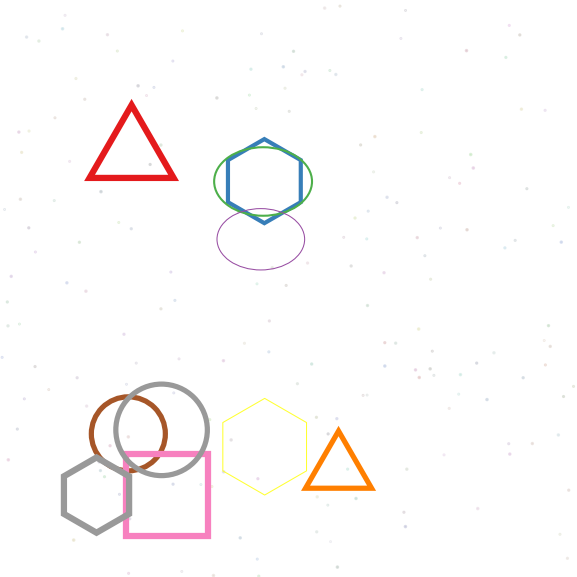[{"shape": "triangle", "thickness": 3, "radius": 0.42, "center": [0.228, 0.733]}, {"shape": "hexagon", "thickness": 2, "radius": 0.36, "center": [0.458, 0.685]}, {"shape": "oval", "thickness": 1, "radius": 0.42, "center": [0.456, 0.685]}, {"shape": "oval", "thickness": 0.5, "radius": 0.38, "center": [0.452, 0.585]}, {"shape": "triangle", "thickness": 2.5, "radius": 0.33, "center": [0.586, 0.187]}, {"shape": "hexagon", "thickness": 0.5, "radius": 0.42, "center": [0.458, 0.226]}, {"shape": "circle", "thickness": 2.5, "radius": 0.32, "center": [0.222, 0.248]}, {"shape": "square", "thickness": 3, "radius": 0.36, "center": [0.289, 0.143]}, {"shape": "hexagon", "thickness": 3, "radius": 0.33, "center": [0.167, 0.142]}, {"shape": "circle", "thickness": 2.5, "radius": 0.4, "center": [0.28, 0.255]}]